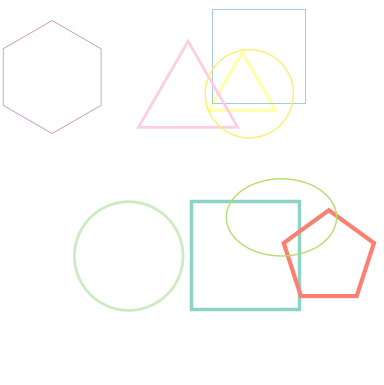[{"shape": "square", "thickness": 2.5, "radius": 0.7, "center": [0.637, 0.338]}, {"shape": "triangle", "thickness": 2.5, "radius": 0.5, "center": [0.629, 0.764]}, {"shape": "pentagon", "thickness": 3, "radius": 0.62, "center": [0.854, 0.331]}, {"shape": "square", "thickness": 0.5, "radius": 0.61, "center": [0.671, 0.855]}, {"shape": "oval", "thickness": 1, "radius": 0.72, "center": [0.731, 0.435]}, {"shape": "triangle", "thickness": 2, "radius": 0.74, "center": [0.489, 0.744]}, {"shape": "hexagon", "thickness": 0.5, "radius": 0.73, "center": [0.135, 0.8]}, {"shape": "circle", "thickness": 2, "radius": 0.71, "center": [0.334, 0.335]}, {"shape": "circle", "thickness": 1, "radius": 0.57, "center": [0.648, 0.757]}]